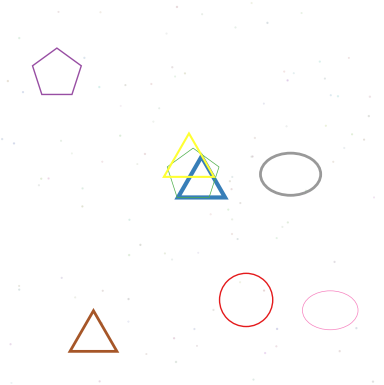[{"shape": "circle", "thickness": 1, "radius": 0.35, "center": [0.639, 0.221]}, {"shape": "triangle", "thickness": 3, "radius": 0.35, "center": [0.523, 0.522]}, {"shape": "pentagon", "thickness": 0.5, "radius": 0.35, "center": [0.502, 0.545]}, {"shape": "pentagon", "thickness": 1, "radius": 0.33, "center": [0.148, 0.809]}, {"shape": "triangle", "thickness": 1.5, "radius": 0.38, "center": [0.491, 0.578]}, {"shape": "triangle", "thickness": 2, "radius": 0.35, "center": [0.243, 0.123]}, {"shape": "oval", "thickness": 0.5, "radius": 0.36, "center": [0.858, 0.194]}, {"shape": "oval", "thickness": 2, "radius": 0.39, "center": [0.755, 0.547]}]